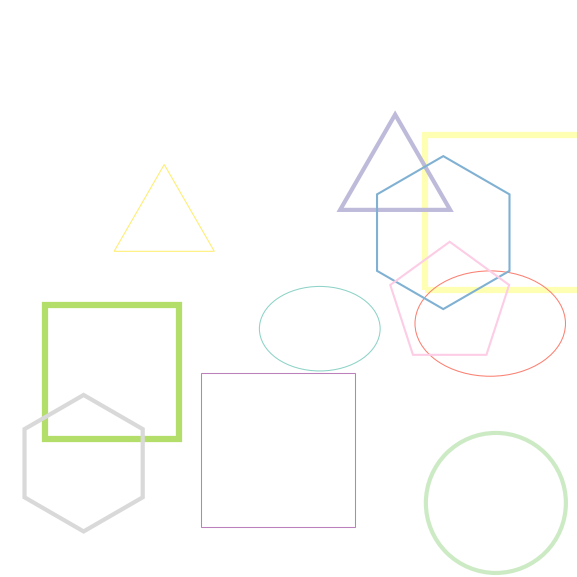[{"shape": "oval", "thickness": 0.5, "radius": 0.52, "center": [0.554, 0.43]}, {"shape": "square", "thickness": 3, "radius": 0.67, "center": [0.869, 0.632]}, {"shape": "triangle", "thickness": 2, "radius": 0.55, "center": [0.684, 0.691]}, {"shape": "oval", "thickness": 0.5, "radius": 0.65, "center": [0.849, 0.439]}, {"shape": "hexagon", "thickness": 1, "radius": 0.66, "center": [0.768, 0.596]}, {"shape": "square", "thickness": 3, "radius": 0.58, "center": [0.194, 0.354]}, {"shape": "pentagon", "thickness": 1, "radius": 0.54, "center": [0.779, 0.472]}, {"shape": "hexagon", "thickness": 2, "radius": 0.59, "center": [0.145, 0.197]}, {"shape": "square", "thickness": 0.5, "radius": 0.67, "center": [0.481, 0.22]}, {"shape": "circle", "thickness": 2, "radius": 0.61, "center": [0.859, 0.128]}, {"shape": "triangle", "thickness": 0.5, "radius": 0.5, "center": [0.284, 0.614]}]